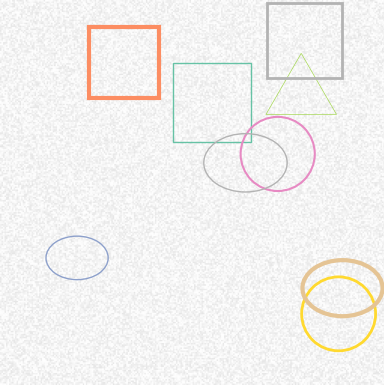[{"shape": "square", "thickness": 1, "radius": 0.51, "center": [0.55, 0.734]}, {"shape": "square", "thickness": 3, "radius": 0.46, "center": [0.323, 0.838]}, {"shape": "oval", "thickness": 1, "radius": 0.4, "center": [0.2, 0.33]}, {"shape": "circle", "thickness": 1.5, "radius": 0.48, "center": [0.721, 0.6]}, {"shape": "triangle", "thickness": 0.5, "radius": 0.53, "center": [0.782, 0.756]}, {"shape": "circle", "thickness": 2, "radius": 0.48, "center": [0.88, 0.185]}, {"shape": "oval", "thickness": 3, "radius": 0.52, "center": [0.89, 0.252]}, {"shape": "square", "thickness": 2, "radius": 0.49, "center": [0.791, 0.895]}, {"shape": "oval", "thickness": 1, "radius": 0.54, "center": [0.638, 0.577]}]